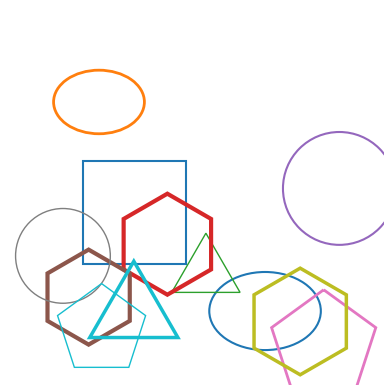[{"shape": "oval", "thickness": 1.5, "radius": 0.72, "center": [0.688, 0.192]}, {"shape": "square", "thickness": 1.5, "radius": 0.67, "center": [0.35, 0.449]}, {"shape": "oval", "thickness": 2, "radius": 0.59, "center": [0.257, 0.735]}, {"shape": "triangle", "thickness": 1, "radius": 0.51, "center": [0.535, 0.292]}, {"shape": "hexagon", "thickness": 3, "radius": 0.66, "center": [0.435, 0.366]}, {"shape": "circle", "thickness": 1.5, "radius": 0.73, "center": [0.882, 0.511]}, {"shape": "hexagon", "thickness": 3, "radius": 0.62, "center": [0.23, 0.228]}, {"shape": "pentagon", "thickness": 2, "radius": 0.71, "center": [0.841, 0.105]}, {"shape": "circle", "thickness": 1, "radius": 0.62, "center": [0.163, 0.335]}, {"shape": "hexagon", "thickness": 2.5, "radius": 0.69, "center": [0.78, 0.165]}, {"shape": "triangle", "thickness": 2.5, "radius": 0.66, "center": [0.348, 0.189]}, {"shape": "pentagon", "thickness": 1, "radius": 0.6, "center": [0.264, 0.143]}]